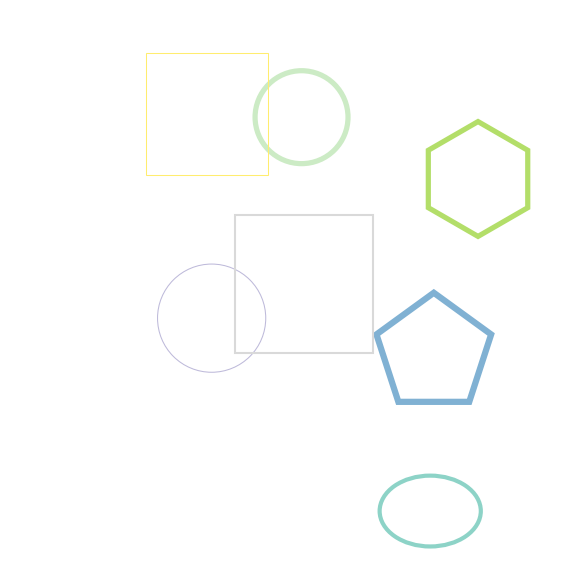[{"shape": "oval", "thickness": 2, "radius": 0.44, "center": [0.745, 0.114]}, {"shape": "circle", "thickness": 0.5, "radius": 0.47, "center": [0.366, 0.448]}, {"shape": "pentagon", "thickness": 3, "radius": 0.52, "center": [0.751, 0.388]}, {"shape": "hexagon", "thickness": 2.5, "radius": 0.5, "center": [0.828, 0.689]}, {"shape": "square", "thickness": 1, "radius": 0.6, "center": [0.527, 0.507]}, {"shape": "circle", "thickness": 2.5, "radius": 0.4, "center": [0.522, 0.796]}, {"shape": "square", "thickness": 0.5, "radius": 0.53, "center": [0.358, 0.802]}]